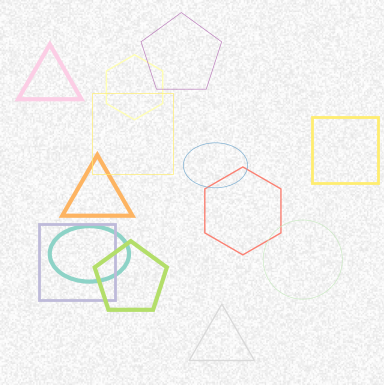[{"shape": "oval", "thickness": 3, "radius": 0.51, "center": [0.232, 0.341]}, {"shape": "hexagon", "thickness": 1, "radius": 0.42, "center": [0.35, 0.773]}, {"shape": "square", "thickness": 2, "radius": 0.49, "center": [0.2, 0.318]}, {"shape": "hexagon", "thickness": 1, "radius": 0.57, "center": [0.631, 0.452]}, {"shape": "oval", "thickness": 0.5, "radius": 0.42, "center": [0.56, 0.571]}, {"shape": "triangle", "thickness": 3, "radius": 0.53, "center": [0.253, 0.492]}, {"shape": "pentagon", "thickness": 3, "radius": 0.49, "center": [0.34, 0.275]}, {"shape": "triangle", "thickness": 3, "radius": 0.48, "center": [0.129, 0.79]}, {"shape": "triangle", "thickness": 1, "radius": 0.49, "center": [0.576, 0.113]}, {"shape": "pentagon", "thickness": 0.5, "radius": 0.55, "center": [0.471, 0.857]}, {"shape": "circle", "thickness": 0.5, "radius": 0.51, "center": [0.786, 0.326]}, {"shape": "square", "thickness": 2, "radius": 0.43, "center": [0.897, 0.609]}, {"shape": "square", "thickness": 0.5, "radius": 0.53, "center": [0.345, 0.654]}]